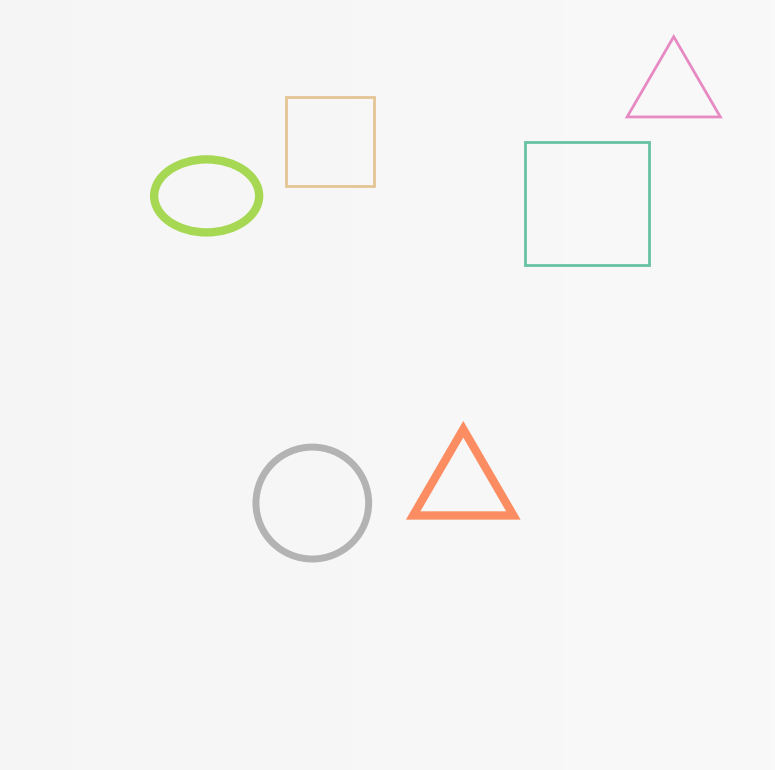[{"shape": "square", "thickness": 1, "radius": 0.4, "center": [0.757, 0.736]}, {"shape": "triangle", "thickness": 3, "radius": 0.37, "center": [0.598, 0.368]}, {"shape": "triangle", "thickness": 1, "radius": 0.35, "center": [0.869, 0.883]}, {"shape": "oval", "thickness": 3, "radius": 0.34, "center": [0.267, 0.746]}, {"shape": "square", "thickness": 1, "radius": 0.29, "center": [0.426, 0.816]}, {"shape": "circle", "thickness": 2.5, "radius": 0.36, "center": [0.403, 0.347]}]